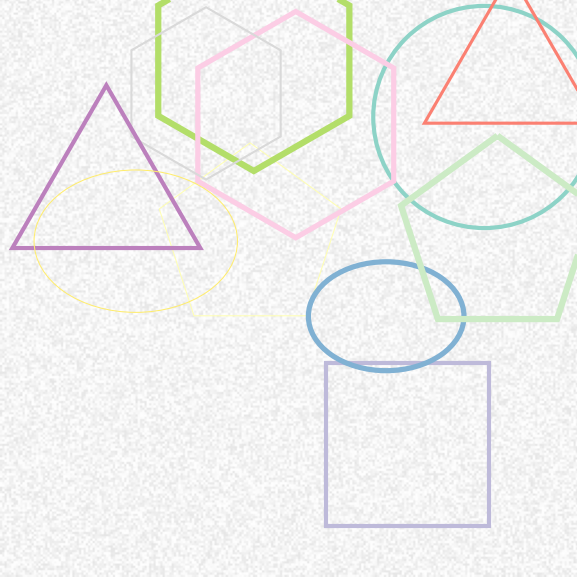[{"shape": "circle", "thickness": 2, "radius": 0.96, "center": [0.839, 0.797]}, {"shape": "pentagon", "thickness": 0.5, "radius": 0.83, "center": [0.433, 0.586]}, {"shape": "square", "thickness": 2, "radius": 0.71, "center": [0.705, 0.229]}, {"shape": "triangle", "thickness": 1.5, "radius": 0.86, "center": [0.884, 0.872]}, {"shape": "oval", "thickness": 2.5, "radius": 0.67, "center": [0.669, 0.452]}, {"shape": "hexagon", "thickness": 3, "radius": 0.96, "center": [0.439, 0.894]}, {"shape": "hexagon", "thickness": 2.5, "radius": 0.98, "center": [0.512, 0.783]}, {"shape": "hexagon", "thickness": 1, "radius": 0.75, "center": [0.357, 0.837]}, {"shape": "triangle", "thickness": 2, "radius": 0.94, "center": [0.184, 0.664]}, {"shape": "pentagon", "thickness": 3, "radius": 0.88, "center": [0.861, 0.589]}, {"shape": "oval", "thickness": 0.5, "radius": 0.88, "center": [0.235, 0.582]}]